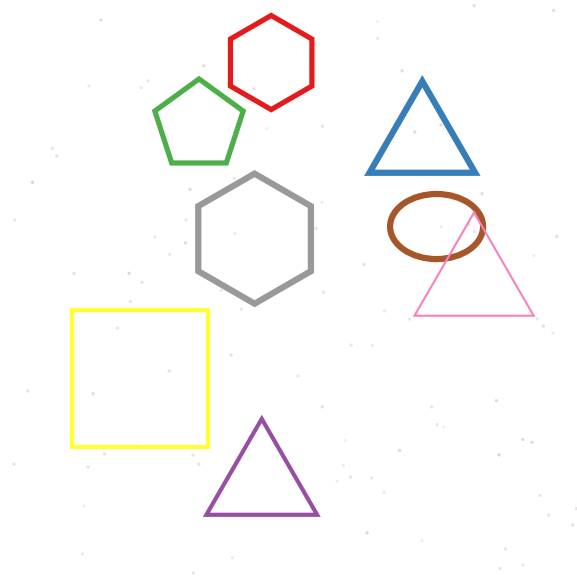[{"shape": "hexagon", "thickness": 2.5, "radius": 0.41, "center": [0.47, 0.891]}, {"shape": "triangle", "thickness": 3, "radius": 0.53, "center": [0.731, 0.753]}, {"shape": "pentagon", "thickness": 2.5, "radius": 0.4, "center": [0.345, 0.782]}, {"shape": "triangle", "thickness": 2, "radius": 0.55, "center": [0.453, 0.163]}, {"shape": "square", "thickness": 2, "radius": 0.59, "center": [0.243, 0.343]}, {"shape": "oval", "thickness": 3, "radius": 0.4, "center": [0.756, 0.607]}, {"shape": "triangle", "thickness": 1, "radius": 0.6, "center": [0.821, 0.512]}, {"shape": "hexagon", "thickness": 3, "radius": 0.56, "center": [0.441, 0.586]}]